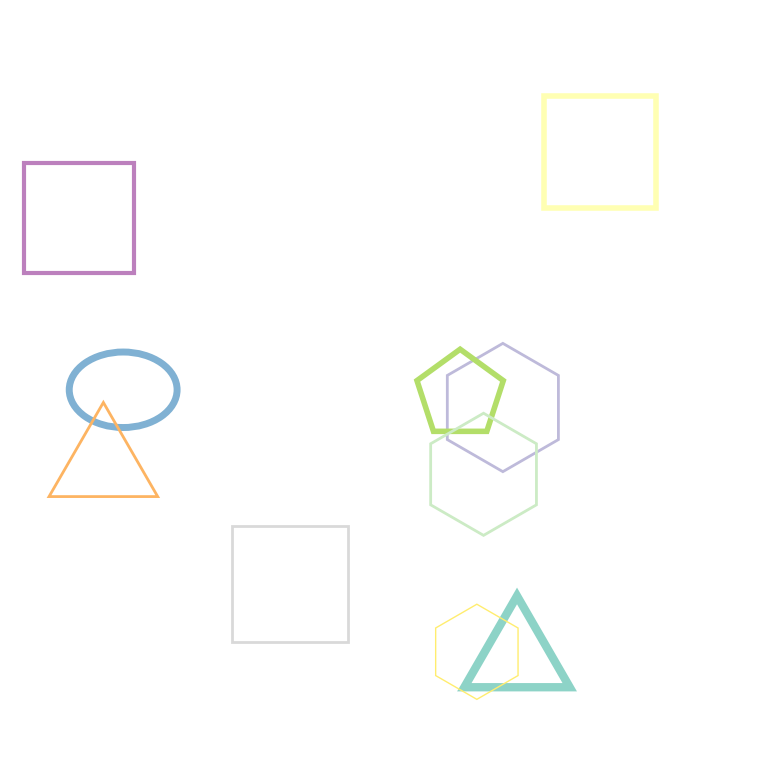[{"shape": "triangle", "thickness": 3, "radius": 0.4, "center": [0.671, 0.147]}, {"shape": "square", "thickness": 2, "radius": 0.37, "center": [0.779, 0.803]}, {"shape": "hexagon", "thickness": 1, "radius": 0.42, "center": [0.653, 0.471]}, {"shape": "oval", "thickness": 2.5, "radius": 0.35, "center": [0.16, 0.494]}, {"shape": "triangle", "thickness": 1, "radius": 0.41, "center": [0.134, 0.396]}, {"shape": "pentagon", "thickness": 2, "radius": 0.29, "center": [0.598, 0.488]}, {"shape": "square", "thickness": 1, "radius": 0.38, "center": [0.377, 0.241]}, {"shape": "square", "thickness": 1.5, "radius": 0.36, "center": [0.103, 0.717]}, {"shape": "hexagon", "thickness": 1, "radius": 0.4, "center": [0.628, 0.384]}, {"shape": "hexagon", "thickness": 0.5, "radius": 0.31, "center": [0.619, 0.154]}]